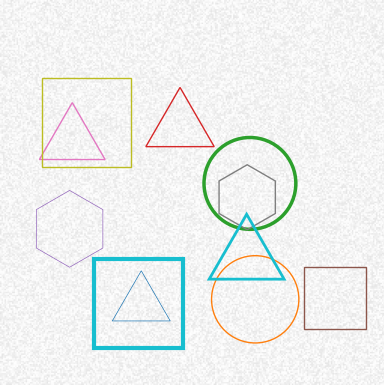[{"shape": "triangle", "thickness": 0.5, "radius": 0.43, "center": [0.367, 0.21]}, {"shape": "circle", "thickness": 1, "radius": 0.57, "center": [0.663, 0.223]}, {"shape": "circle", "thickness": 2.5, "radius": 0.6, "center": [0.649, 0.524]}, {"shape": "triangle", "thickness": 1, "radius": 0.51, "center": [0.468, 0.67]}, {"shape": "hexagon", "thickness": 0.5, "radius": 0.5, "center": [0.181, 0.406]}, {"shape": "square", "thickness": 1, "radius": 0.4, "center": [0.87, 0.227]}, {"shape": "triangle", "thickness": 1, "radius": 0.49, "center": [0.188, 0.635]}, {"shape": "hexagon", "thickness": 1, "radius": 0.42, "center": [0.642, 0.488]}, {"shape": "square", "thickness": 1, "radius": 0.58, "center": [0.225, 0.681]}, {"shape": "triangle", "thickness": 2, "radius": 0.56, "center": [0.641, 0.331]}, {"shape": "square", "thickness": 3, "radius": 0.58, "center": [0.359, 0.211]}]